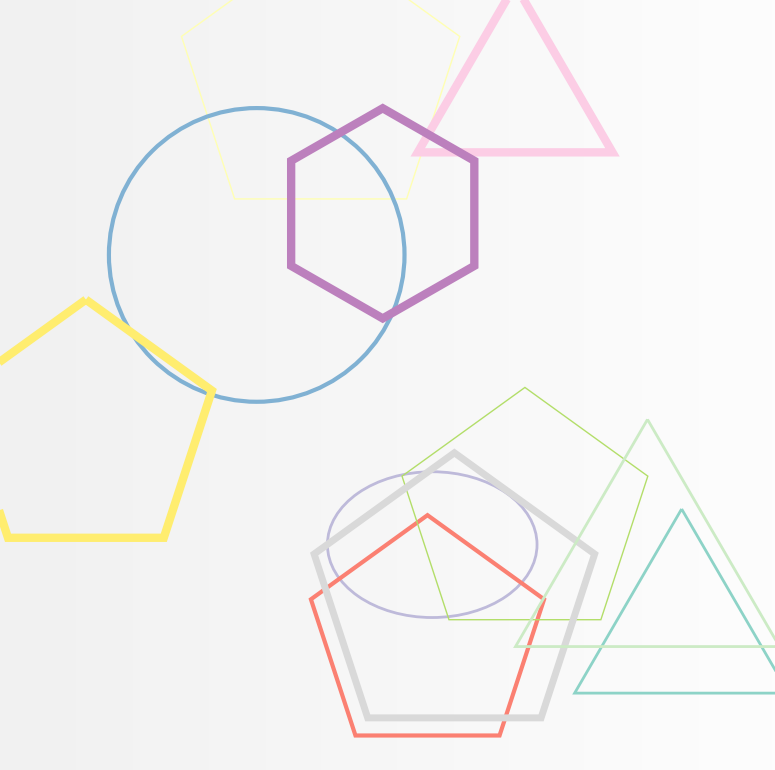[{"shape": "triangle", "thickness": 1, "radius": 0.8, "center": [0.88, 0.18]}, {"shape": "pentagon", "thickness": 0.5, "radius": 0.94, "center": [0.414, 0.894]}, {"shape": "oval", "thickness": 1, "radius": 0.68, "center": [0.558, 0.293]}, {"shape": "pentagon", "thickness": 1.5, "radius": 0.79, "center": [0.552, 0.173]}, {"shape": "circle", "thickness": 1.5, "radius": 0.95, "center": [0.331, 0.669]}, {"shape": "pentagon", "thickness": 0.5, "radius": 0.83, "center": [0.677, 0.33]}, {"shape": "triangle", "thickness": 3, "radius": 0.73, "center": [0.665, 0.875]}, {"shape": "pentagon", "thickness": 2.5, "radius": 0.95, "center": [0.586, 0.222]}, {"shape": "hexagon", "thickness": 3, "radius": 0.68, "center": [0.494, 0.723]}, {"shape": "triangle", "thickness": 1, "radius": 0.98, "center": [0.835, 0.259]}, {"shape": "pentagon", "thickness": 3, "radius": 0.85, "center": [0.111, 0.44]}]